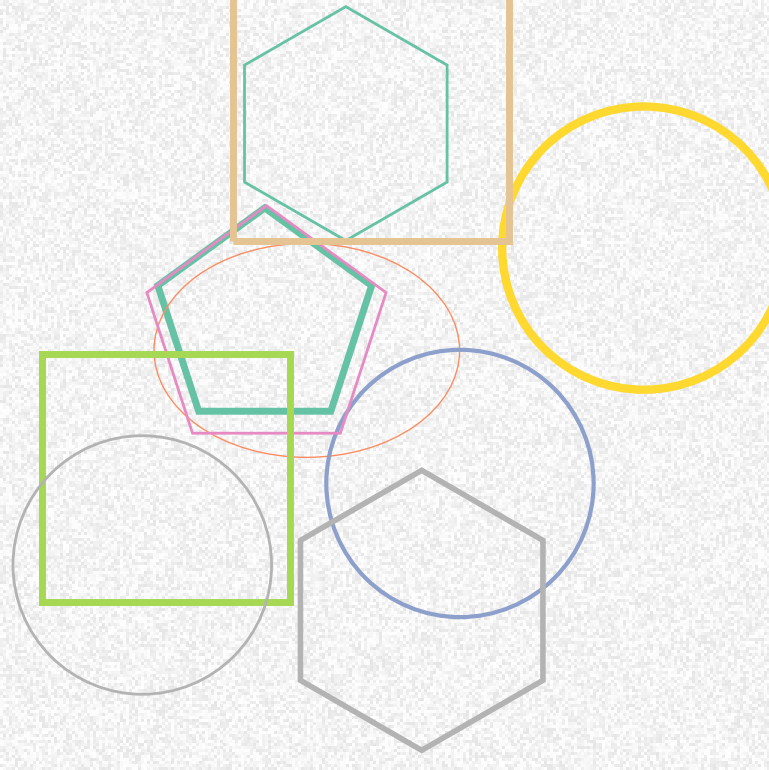[{"shape": "hexagon", "thickness": 1, "radius": 0.76, "center": [0.449, 0.839]}, {"shape": "pentagon", "thickness": 2.5, "radius": 0.73, "center": [0.344, 0.584]}, {"shape": "oval", "thickness": 0.5, "radius": 0.99, "center": [0.398, 0.545]}, {"shape": "circle", "thickness": 1.5, "radius": 0.87, "center": [0.597, 0.372]}, {"shape": "pentagon", "thickness": 1, "radius": 0.82, "center": [0.346, 0.57]}, {"shape": "square", "thickness": 2.5, "radius": 0.81, "center": [0.216, 0.379]}, {"shape": "circle", "thickness": 3, "radius": 0.92, "center": [0.836, 0.678]}, {"shape": "square", "thickness": 2.5, "radius": 0.9, "center": [0.482, 0.866]}, {"shape": "circle", "thickness": 1, "radius": 0.84, "center": [0.185, 0.266]}, {"shape": "hexagon", "thickness": 2, "radius": 0.91, "center": [0.548, 0.207]}]